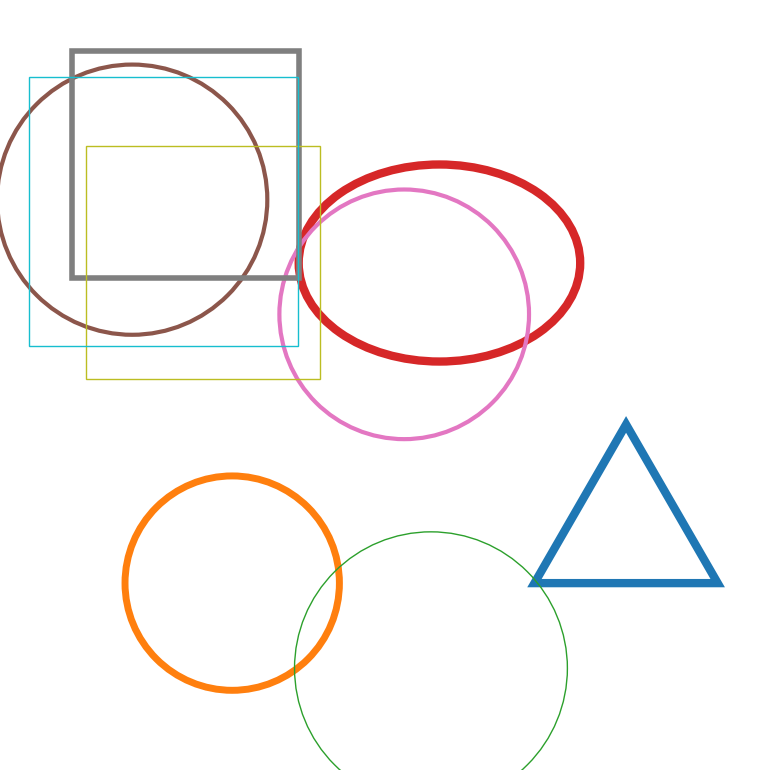[{"shape": "triangle", "thickness": 3, "radius": 0.69, "center": [0.813, 0.311]}, {"shape": "circle", "thickness": 2.5, "radius": 0.7, "center": [0.302, 0.243]}, {"shape": "circle", "thickness": 0.5, "radius": 0.89, "center": [0.56, 0.132]}, {"shape": "oval", "thickness": 3, "radius": 0.91, "center": [0.571, 0.658]}, {"shape": "circle", "thickness": 1.5, "radius": 0.88, "center": [0.172, 0.741]}, {"shape": "circle", "thickness": 1.5, "radius": 0.81, "center": [0.525, 0.592]}, {"shape": "square", "thickness": 2, "radius": 0.74, "center": [0.241, 0.786]}, {"shape": "square", "thickness": 0.5, "radius": 0.76, "center": [0.264, 0.659]}, {"shape": "square", "thickness": 0.5, "radius": 0.87, "center": [0.212, 0.726]}]